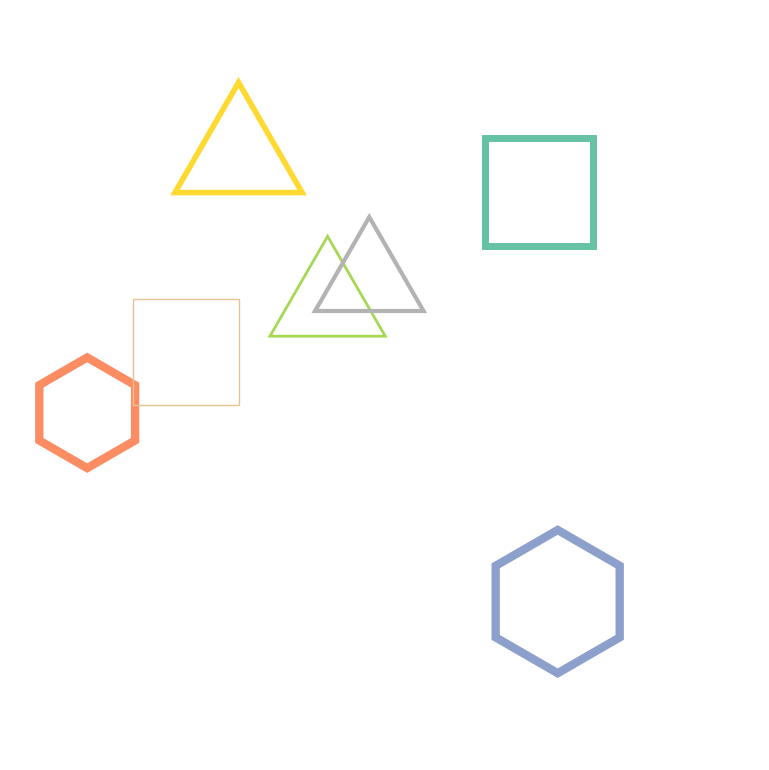[{"shape": "square", "thickness": 2.5, "radius": 0.35, "center": [0.701, 0.751]}, {"shape": "hexagon", "thickness": 3, "radius": 0.36, "center": [0.113, 0.464]}, {"shape": "hexagon", "thickness": 3, "radius": 0.46, "center": [0.724, 0.219]}, {"shape": "triangle", "thickness": 1, "radius": 0.43, "center": [0.425, 0.607]}, {"shape": "triangle", "thickness": 2, "radius": 0.48, "center": [0.31, 0.798]}, {"shape": "square", "thickness": 0.5, "radius": 0.34, "center": [0.242, 0.543]}, {"shape": "triangle", "thickness": 1.5, "radius": 0.41, "center": [0.48, 0.637]}]